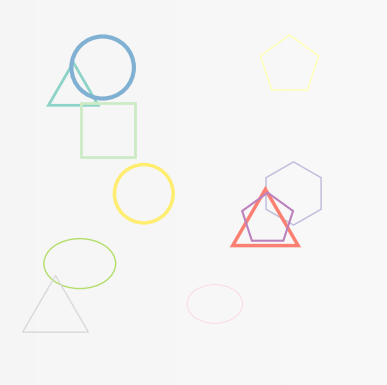[{"shape": "triangle", "thickness": 2, "radius": 0.37, "center": [0.189, 0.764]}, {"shape": "pentagon", "thickness": 1, "radius": 0.39, "center": [0.747, 0.83]}, {"shape": "hexagon", "thickness": 1, "radius": 0.41, "center": [0.758, 0.497]}, {"shape": "triangle", "thickness": 2.5, "radius": 0.49, "center": [0.685, 0.411]}, {"shape": "circle", "thickness": 3, "radius": 0.4, "center": [0.265, 0.825]}, {"shape": "oval", "thickness": 1, "radius": 0.46, "center": [0.206, 0.315]}, {"shape": "oval", "thickness": 0.5, "radius": 0.36, "center": [0.554, 0.21]}, {"shape": "triangle", "thickness": 1, "radius": 0.49, "center": [0.143, 0.186]}, {"shape": "pentagon", "thickness": 1.5, "radius": 0.35, "center": [0.691, 0.431]}, {"shape": "square", "thickness": 2, "radius": 0.35, "center": [0.279, 0.663]}, {"shape": "circle", "thickness": 2.5, "radius": 0.38, "center": [0.371, 0.497]}]